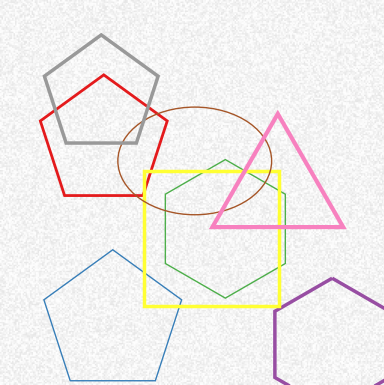[{"shape": "pentagon", "thickness": 2, "radius": 0.87, "center": [0.27, 0.632]}, {"shape": "pentagon", "thickness": 1, "radius": 0.94, "center": [0.293, 0.163]}, {"shape": "hexagon", "thickness": 1, "radius": 0.9, "center": [0.585, 0.406]}, {"shape": "hexagon", "thickness": 2.5, "radius": 0.86, "center": [0.863, 0.105]}, {"shape": "square", "thickness": 2.5, "radius": 0.88, "center": [0.55, 0.381]}, {"shape": "oval", "thickness": 1, "radius": 1.0, "center": [0.506, 0.582]}, {"shape": "triangle", "thickness": 3, "radius": 0.98, "center": [0.722, 0.508]}, {"shape": "pentagon", "thickness": 2.5, "radius": 0.78, "center": [0.263, 0.754]}]